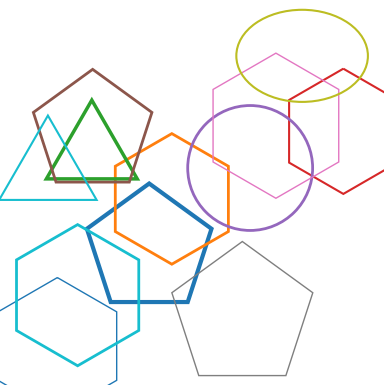[{"shape": "pentagon", "thickness": 3, "radius": 0.85, "center": [0.388, 0.353]}, {"shape": "hexagon", "thickness": 1, "radius": 0.89, "center": [0.149, 0.101]}, {"shape": "hexagon", "thickness": 2, "radius": 0.85, "center": [0.446, 0.483]}, {"shape": "triangle", "thickness": 2.5, "radius": 0.68, "center": [0.238, 0.604]}, {"shape": "hexagon", "thickness": 1.5, "radius": 0.81, "center": [0.892, 0.659]}, {"shape": "circle", "thickness": 2, "radius": 0.81, "center": [0.65, 0.564]}, {"shape": "pentagon", "thickness": 2, "radius": 0.81, "center": [0.241, 0.658]}, {"shape": "hexagon", "thickness": 1, "radius": 0.94, "center": [0.717, 0.673]}, {"shape": "pentagon", "thickness": 1, "radius": 0.96, "center": [0.629, 0.18]}, {"shape": "oval", "thickness": 1.5, "radius": 0.85, "center": [0.785, 0.855]}, {"shape": "triangle", "thickness": 1.5, "radius": 0.73, "center": [0.124, 0.554]}, {"shape": "hexagon", "thickness": 2, "radius": 0.92, "center": [0.202, 0.233]}]